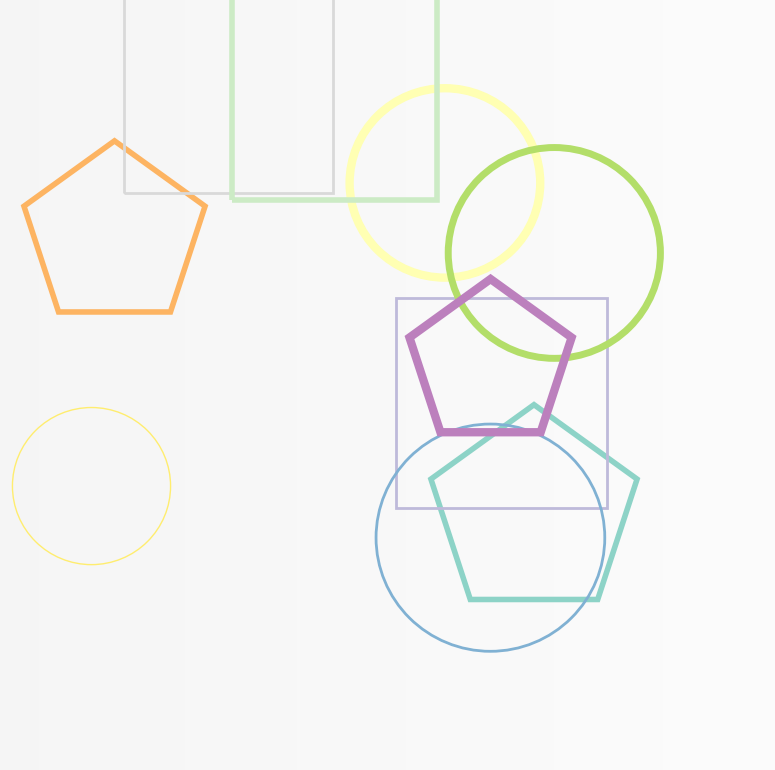[{"shape": "pentagon", "thickness": 2, "radius": 0.7, "center": [0.689, 0.335]}, {"shape": "circle", "thickness": 3, "radius": 0.61, "center": [0.574, 0.762]}, {"shape": "square", "thickness": 1, "radius": 0.68, "center": [0.647, 0.477]}, {"shape": "circle", "thickness": 1, "radius": 0.74, "center": [0.633, 0.302]}, {"shape": "pentagon", "thickness": 2, "radius": 0.61, "center": [0.148, 0.694]}, {"shape": "circle", "thickness": 2.5, "radius": 0.68, "center": [0.715, 0.672]}, {"shape": "square", "thickness": 1, "radius": 0.67, "center": [0.295, 0.884]}, {"shape": "pentagon", "thickness": 3, "radius": 0.55, "center": [0.633, 0.528]}, {"shape": "square", "thickness": 2, "radius": 0.66, "center": [0.432, 0.872]}, {"shape": "circle", "thickness": 0.5, "radius": 0.51, "center": [0.118, 0.369]}]